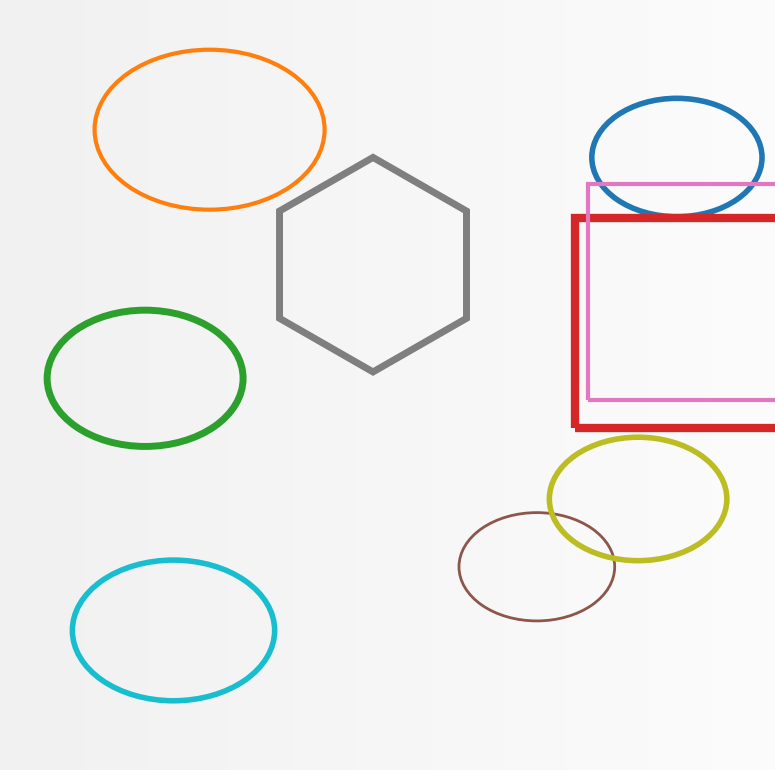[{"shape": "oval", "thickness": 2, "radius": 0.55, "center": [0.873, 0.795]}, {"shape": "oval", "thickness": 1.5, "radius": 0.74, "center": [0.27, 0.832]}, {"shape": "oval", "thickness": 2.5, "radius": 0.63, "center": [0.187, 0.509]}, {"shape": "square", "thickness": 3, "radius": 0.68, "center": [0.878, 0.581]}, {"shape": "oval", "thickness": 1, "radius": 0.5, "center": [0.693, 0.264]}, {"shape": "square", "thickness": 1.5, "radius": 0.7, "center": [0.899, 0.621]}, {"shape": "hexagon", "thickness": 2.5, "radius": 0.7, "center": [0.481, 0.656]}, {"shape": "oval", "thickness": 2, "radius": 0.57, "center": [0.823, 0.352]}, {"shape": "oval", "thickness": 2, "radius": 0.65, "center": [0.224, 0.181]}]